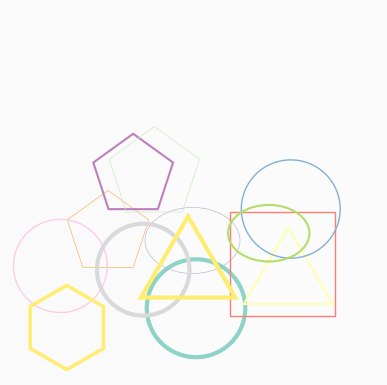[{"shape": "circle", "thickness": 3, "radius": 0.64, "center": [0.506, 0.199]}, {"shape": "triangle", "thickness": 1.5, "radius": 0.66, "center": [0.744, 0.277]}, {"shape": "oval", "thickness": 0.5, "radius": 0.61, "center": [0.497, 0.375]}, {"shape": "square", "thickness": 1, "radius": 0.67, "center": [0.729, 0.315]}, {"shape": "circle", "thickness": 1, "radius": 0.64, "center": [0.75, 0.457]}, {"shape": "pentagon", "thickness": 0.5, "radius": 0.55, "center": [0.279, 0.395]}, {"shape": "oval", "thickness": 1.5, "radius": 0.52, "center": [0.694, 0.394]}, {"shape": "circle", "thickness": 1, "radius": 0.61, "center": [0.156, 0.309]}, {"shape": "circle", "thickness": 3, "radius": 0.6, "center": [0.37, 0.3]}, {"shape": "pentagon", "thickness": 1.5, "radius": 0.54, "center": [0.344, 0.544]}, {"shape": "pentagon", "thickness": 0.5, "radius": 0.61, "center": [0.398, 0.549]}, {"shape": "hexagon", "thickness": 2.5, "radius": 0.55, "center": [0.172, 0.149]}, {"shape": "triangle", "thickness": 3, "radius": 0.7, "center": [0.485, 0.297]}]